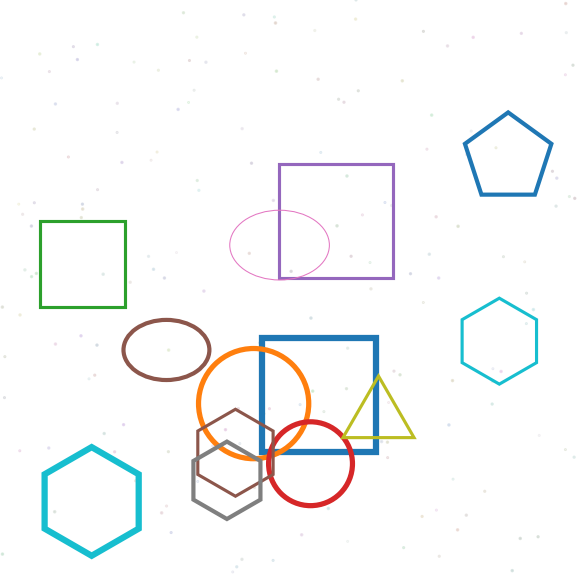[{"shape": "pentagon", "thickness": 2, "radius": 0.39, "center": [0.88, 0.726]}, {"shape": "square", "thickness": 3, "radius": 0.49, "center": [0.553, 0.315]}, {"shape": "circle", "thickness": 2.5, "radius": 0.48, "center": [0.439, 0.3]}, {"shape": "square", "thickness": 1.5, "radius": 0.37, "center": [0.143, 0.542]}, {"shape": "circle", "thickness": 2.5, "radius": 0.36, "center": [0.538, 0.196]}, {"shape": "square", "thickness": 1.5, "radius": 0.49, "center": [0.582, 0.616]}, {"shape": "oval", "thickness": 2, "radius": 0.37, "center": [0.288, 0.393]}, {"shape": "hexagon", "thickness": 1.5, "radius": 0.38, "center": [0.408, 0.215]}, {"shape": "oval", "thickness": 0.5, "radius": 0.43, "center": [0.484, 0.575]}, {"shape": "hexagon", "thickness": 2, "radius": 0.34, "center": [0.393, 0.167]}, {"shape": "triangle", "thickness": 1.5, "radius": 0.36, "center": [0.655, 0.277]}, {"shape": "hexagon", "thickness": 1.5, "radius": 0.37, "center": [0.865, 0.408]}, {"shape": "hexagon", "thickness": 3, "radius": 0.47, "center": [0.159, 0.131]}]